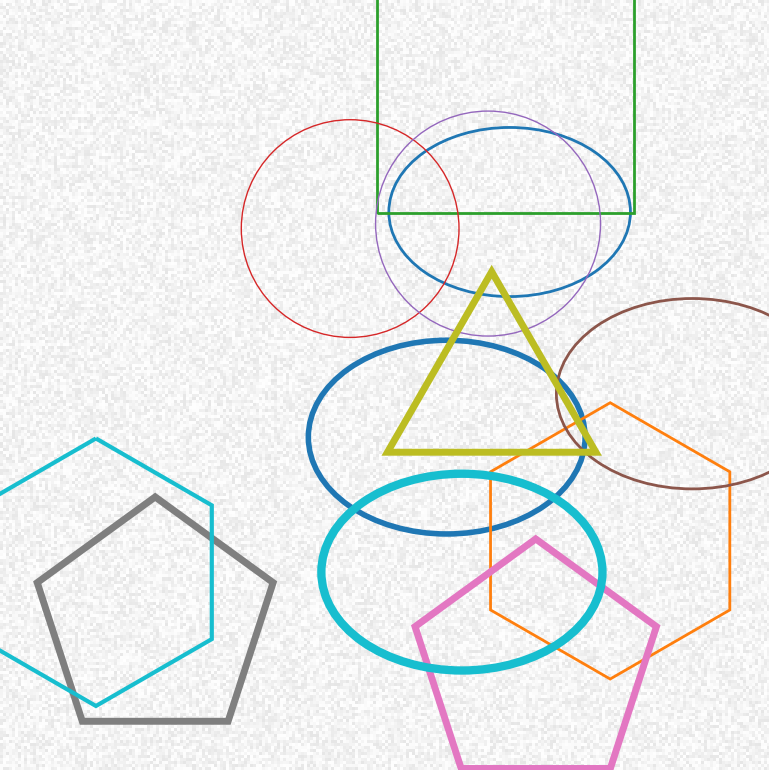[{"shape": "oval", "thickness": 1, "radius": 0.78, "center": [0.662, 0.725]}, {"shape": "oval", "thickness": 2, "radius": 0.9, "center": [0.58, 0.432]}, {"shape": "hexagon", "thickness": 1, "radius": 0.9, "center": [0.792, 0.298]}, {"shape": "square", "thickness": 1, "radius": 0.84, "center": [0.656, 0.89]}, {"shape": "circle", "thickness": 0.5, "radius": 0.71, "center": [0.455, 0.703]}, {"shape": "circle", "thickness": 0.5, "radius": 0.73, "center": [0.634, 0.71]}, {"shape": "oval", "thickness": 1, "radius": 0.88, "center": [0.899, 0.489]}, {"shape": "pentagon", "thickness": 2.5, "radius": 0.82, "center": [0.696, 0.135]}, {"shape": "pentagon", "thickness": 2.5, "radius": 0.81, "center": [0.202, 0.194]}, {"shape": "triangle", "thickness": 2.5, "radius": 0.78, "center": [0.639, 0.491]}, {"shape": "oval", "thickness": 3, "radius": 0.91, "center": [0.6, 0.257]}, {"shape": "hexagon", "thickness": 1.5, "radius": 0.87, "center": [0.125, 0.257]}]